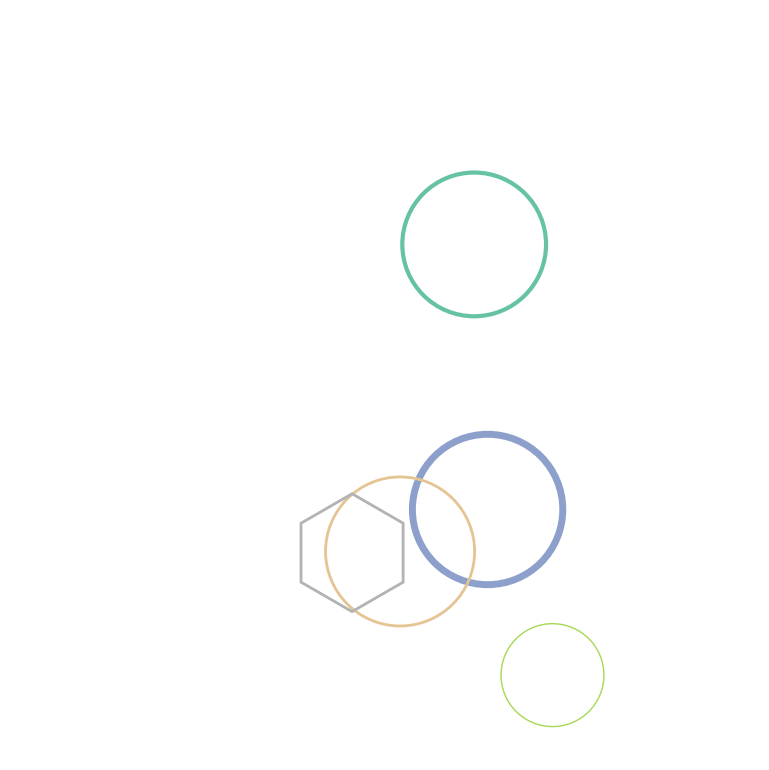[{"shape": "circle", "thickness": 1.5, "radius": 0.47, "center": [0.616, 0.683]}, {"shape": "circle", "thickness": 2.5, "radius": 0.49, "center": [0.633, 0.338]}, {"shape": "circle", "thickness": 0.5, "radius": 0.33, "center": [0.718, 0.123]}, {"shape": "circle", "thickness": 1, "radius": 0.48, "center": [0.52, 0.284]}, {"shape": "hexagon", "thickness": 1, "radius": 0.38, "center": [0.457, 0.282]}]